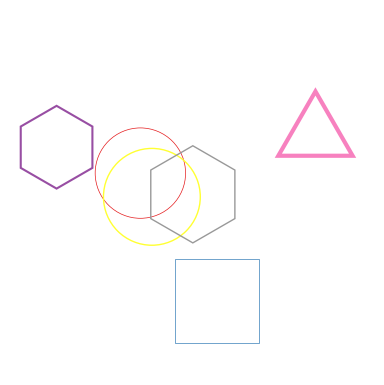[{"shape": "circle", "thickness": 0.5, "radius": 0.59, "center": [0.365, 0.55]}, {"shape": "square", "thickness": 0.5, "radius": 0.55, "center": [0.564, 0.218]}, {"shape": "hexagon", "thickness": 1.5, "radius": 0.54, "center": [0.147, 0.618]}, {"shape": "circle", "thickness": 1, "radius": 0.63, "center": [0.394, 0.489]}, {"shape": "triangle", "thickness": 3, "radius": 0.56, "center": [0.819, 0.651]}, {"shape": "hexagon", "thickness": 1, "radius": 0.63, "center": [0.501, 0.495]}]